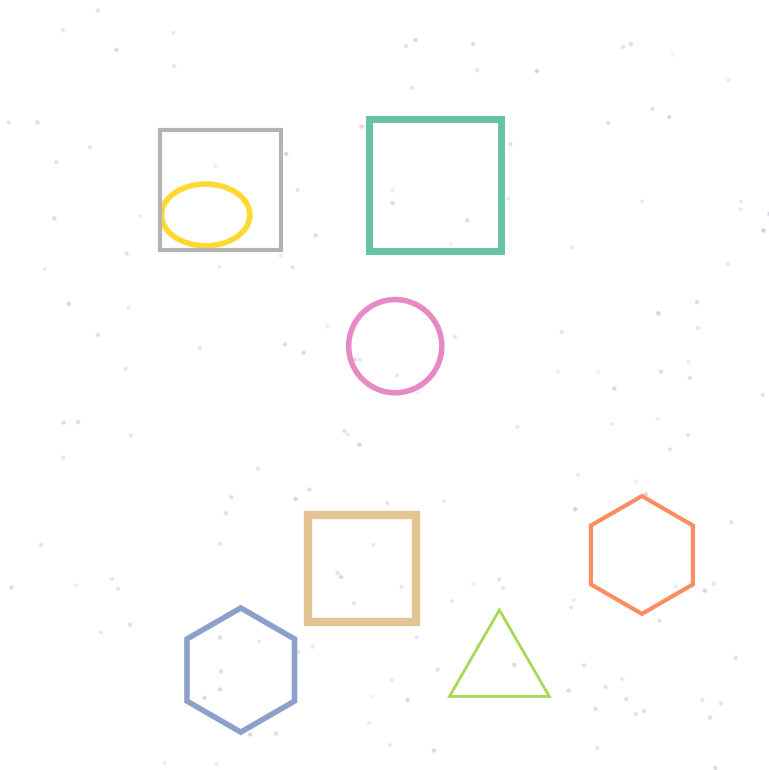[{"shape": "square", "thickness": 2.5, "radius": 0.43, "center": [0.565, 0.76]}, {"shape": "hexagon", "thickness": 1.5, "radius": 0.38, "center": [0.834, 0.279]}, {"shape": "hexagon", "thickness": 2, "radius": 0.4, "center": [0.313, 0.13]}, {"shape": "circle", "thickness": 2, "radius": 0.3, "center": [0.513, 0.55]}, {"shape": "triangle", "thickness": 1, "radius": 0.37, "center": [0.649, 0.133]}, {"shape": "oval", "thickness": 2, "radius": 0.29, "center": [0.267, 0.721]}, {"shape": "square", "thickness": 3, "radius": 0.35, "center": [0.47, 0.261]}, {"shape": "square", "thickness": 1.5, "radius": 0.39, "center": [0.286, 0.753]}]